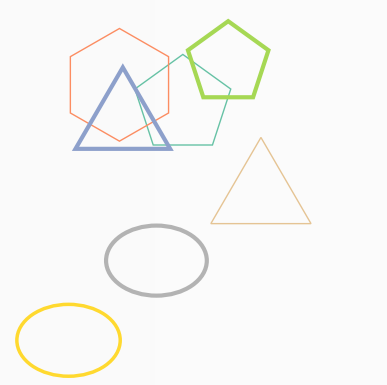[{"shape": "pentagon", "thickness": 1, "radius": 0.65, "center": [0.472, 0.729]}, {"shape": "hexagon", "thickness": 1, "radius": 0.73, "center": [0.308, 0.78]}, {"shape": "triangle", "thickness": 3, "radius": 0.71, "center": [0.317, 0.684]}, {"shape": "pentagon", "thickness": 3, "radius": 0.55, "center": [0.589, 0.836]}, {"shape": "oval", "thickness": 2.5, "radius": 0.67, "center": [0.177, 0.116]}, {"shape": "triangle", "thickness": 1, "radius": 0.75, "center": [0.673, 0.494]}, {"shape": "oval", "thickness": 3, "radius": 0.65, "center": [0.404, 0.323]}]